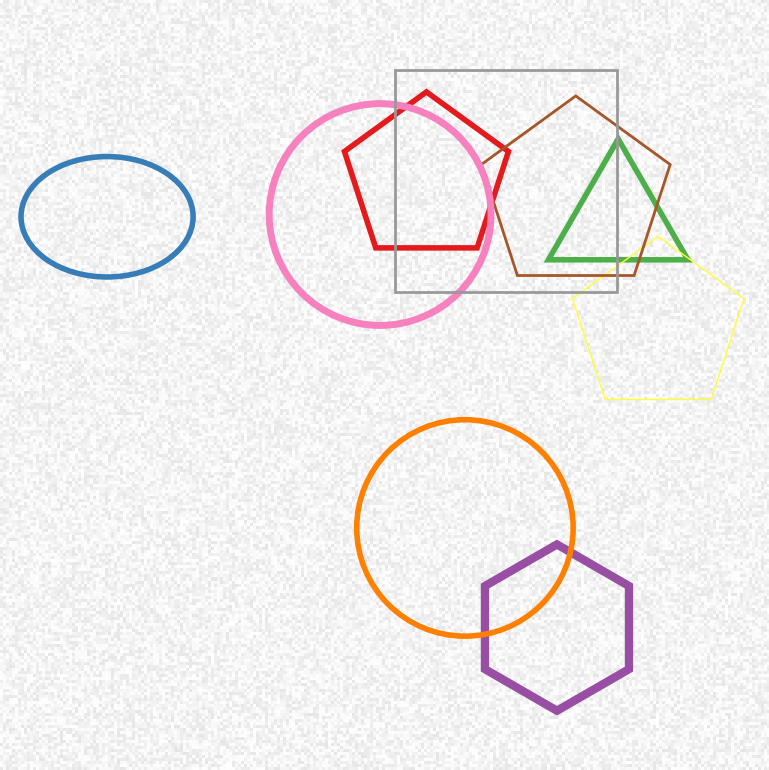[{"shape": "pentagon", "thickness": 2, "radius": 0.56, "center": [0.554, 0.769]}, {"shape": "oval", "thickness": 2, "radius": 0.56, "center": [0.139, 0.718]}, {"shape": "triangle", "thickness": 2, "radius": 0.52, "center": [0.803, 0.715]}, {"shape": "hexagon", "thickness": 3, "radius": 0.54, "center": [0.723, 0.185]}, {"shape": "circle", "thickness": 2, "radius": 0.7, "center": [0.604, 0.314]}, {"shape": "pentagon", "thickness": 0.5, "radius": 0.59, "center": [0.855, 0.576]}, {"shape": "pentagon", "thickness": 1, "radius": 0.64, "center": [0.748, 0.746]}, {"shape": "circle", "thickness": 2.5, "radius": 0.72, "center": [0.494, 0.721]}, {"shape": "square", "thickness": 1, "radius": 0.72, "center": [0.657, 0.765]}]